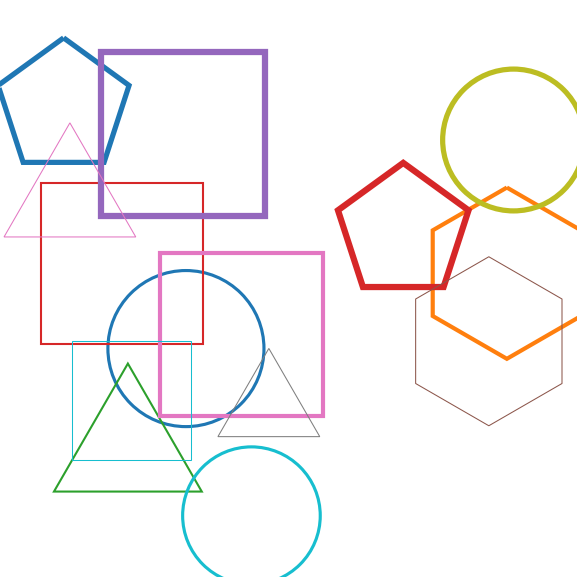[{"shape": "circle", "thickness": 1.5, "radius": 0.68, "center": [0.322, 0.396]}, {"shape": "pentagon", "thickness": 2.5, "radius": 0.6, "center": [0.11, 0.814]}, {"shape": "hexagon", "thickness": 2, "radius": 0.74, "center": [0.878, 0.526]}, {"shape": "triangle", "thickness": 1, "radius": 0.74, "center": [0.221, 0.222]}, {"shape": "square", "thickness": 1, "radius": 0.7, "center": [0.211, 0.543]}, {"shape": "pentagon", "thickness": 3, "radius": 0.59, "center": [0.698, 0.598]}, {"shape": "square", "thickness": 3, "radius": 0.71, "center": [0.317, 0.766]}, {"shape": "hexagon", "thickness": 0.5, "radius": 0.73, "center": [0.846, 0.408]}, {"shape": "square", "thickness": 2, "radius": 0.7, "center": [0.418, 0.42]}, {"shape": "triangle", "thickness": 0.5, "radius": 0.66, "center": [0.121, 0.655]}, {"shape": "triangle", "thickness": 0.5, "radius": 0.51, "center": [0.466, 0.294]}, {"shape": "circle", "thickness": 2.5, "radius": 0.61, "center": [0.889, 0.757]}, {"shape": "square", "thickness": 0.5, "radius": 0.51, "center": [0.228, 0.305]}, {"shape": "circle", "thickness": 1.5, "radius": 0.6, "center": [0.435, 0.106]}]